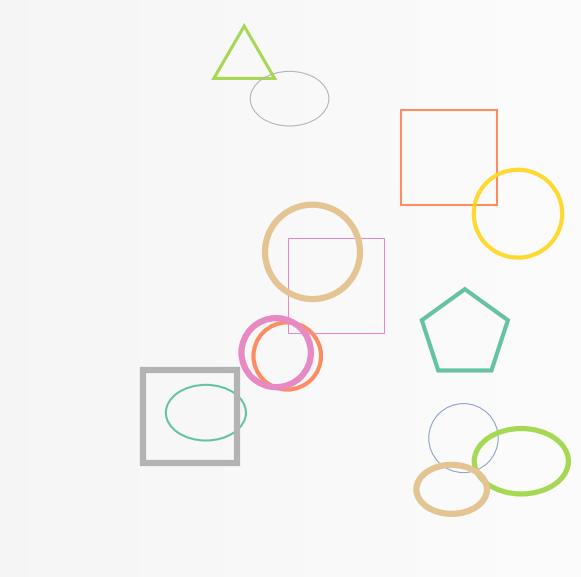[{"shape": "oval", "thickness": 1, "radius": 0.34, "center": [0.354, 0.285]}, {"shape": "pentagon", "thickness": 2, "radius": 0.39, "center": [0.8, 0.421]}, {"shape": "square", "thickness": 1, "radius": 0.41, "center": [0.772, 0.727]}, {"shape": "circle", "thickness": 2, "radius": 0.29, "center": [0.494, 0.383]}, {"shape": "circle", "thickness": 0.5, "radius": 0.3, "center": [0.797, 0.241]}, {"shape": "circle", "thickness": 3, "radius": 0.3, "center": [0.475, 0.389]}, {"shape": "square", "thickness": 0.5, "radius": 0.41, "center": [0.579, 0.505]}, {"shape": "oval", "thickness": 2.5, "radius": 0.4, "center": [0.897, 0.2]}, {"shape": "triangle", "thickness": 1.5, "radius": 0.3, "center": [0.42, 0.894]}, {"shape": "circle", "thickness": 2, "radius": 0.38, "center": [0.891, 0.629]}, {"shape": "oval", "thickness": 3, "radius": 0.3, "center": [0.777, 0.152]}, {"shape": "circle", "thickness": 3, "radius": 0.41, "center": [0.538, 0.563]}, {"shape": "square", "thickness": 3, "radius": 0.4, "center": [0.327, 0.278]}, {"shape": "oval", "thickness": 0.5, "radius": 0.34, "center": [0.498, 0.828]}]